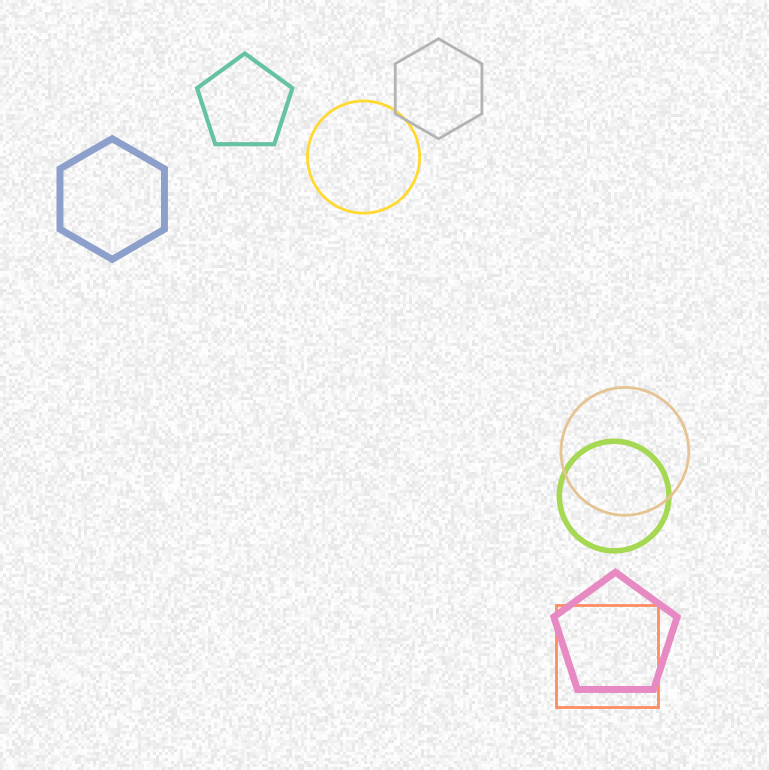[{"shape": "pentagon", "thickness": 1.5, "radius": 0.33, "center": [0.318, 0.865]}, {"shape": "square", "thickness": 1, "radius": 0.33, "center": [0.789, 0.148]}, {"shape": "hexagon", "thickness": 2.5, "radius": 0.39, "center": [0.146, 0.742]}, {"shape": "pentagon", "thickness": 2.5, "radius": 0.42, "center": [0.799, 0.173]}, {"shape": "circle", "thickness": 2, "radius": 0.36, "center": [0.798, 0.356]}, {"shape": "circle", "thickness": 1, "radius": 0.36, "center": [0.472, 0.796]}, {"shape": "circle", "thickness": 1, "radius": 0.41, "center": [0.812, 0.414]}, {"shape": "hexagon", "thickness": 1, "radius": 0.32, "center": [0.57, 0.885]}]